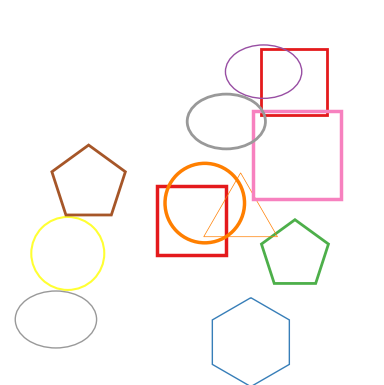[{"shape": "square", "thickness": 2, "radius": 0.43, "center": [0.763, 0.787]}, {"shape": "square", "thickness": 2.5, "radius": 0.45, "center": [0.497, 0.427]}, {"shape": "hexagon", "thickness": 1, "radius": 0.58, "center": [0.652, 0.111]}, {"shape": "pentagon", "thickness": 2, "radius": 0.46, "center": [0.766, 0.338]}, {"shape": "oval", "thickness": 1, "radius": 0.5, "center": [0.685, 0.814]}, {"shape": "triangle", "thickness": 0.5, "radius": 0.55, "center": [0.625, 0.44]}, {"shape": "circle", "thickness": 2.5, "radius": 0.52, "center": [0.532, 0.473]}, {"shape": "circle", "thickness": 1.5, "radius": 0.47, "center": [0.176, 0.342]}, {"shape": "pentagon", "thickness": 2, "radius": 0.5, "center": [0.23, 0.523]}, {"shape": "square", "thickness": 2.5, "radius": 0.57, "center": [0.772, 0.597]}, {"shape": "oval", "thickness": 1, "radius": 0.53, "center": [0.145, 0.17]}, {"shape": "oval", "thickness": 2, "radius": 0.51, "center": [0.588, 0.684]}]